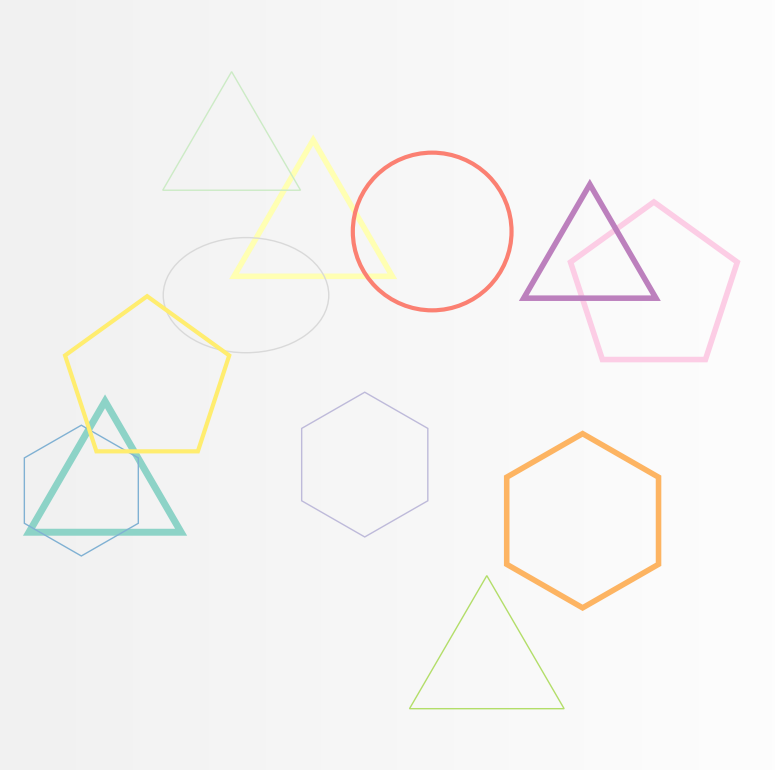[{"shape": "triangle", "thickness": 2.5, "radius": 0.57, "center": [0.136, 0.365]}, {"shape": "triangle", "thickness": 2, "radius": 0.59, "center": [0.404, 0.7]}, {"shape": "hexagon", "thickness": 0.5, "radius": 0.47, "center": [0.471, 0.397]}, {"shape": "circle", "thickness": 1.5, "radius": 0.51, "center": [0.558, 0.699]}, {"shape": "hexagon", "thickness": 0.5, "radius": 0.42, "center": [0.105, 0.363]}, {"shape": "hexagon", "thickness": 2, "radius": 0.57, "center": [0.752, 0.324]}, {"shape": "triangle", "thickness": 0.5, "radius": 0.58, "center": [0.628, 0.137]}, {"shape": "pentagon", "thickness": 2, "radius": 0.57, "center": [0.844, 0.625]}, {"shape": "oval", "thickness": 0.5, "radius": 0.53, "center": [0.317, 0.617]}, {"shape": "triangle", "thickness": 2, "radius": 0.49, "center": [0.761, 0.662]}, {"shape": "triangle", "thickness": 0.5, "radius": 0.51, "center": [0.299, 0.804]}, {"shape": "pentagon", "thickness": 1.5, "radius": 0.56, "center": [0.19, 0.504]}]